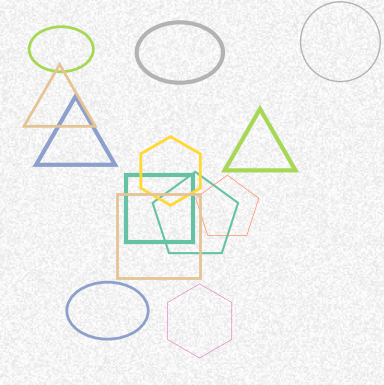[{"shape": "pentagon", "thickness": 1.5, "radius": 0.58, "center": [0.507, 0.437]}, {"shape": "square", "thickness": 3, "radius": 0.43, "center": [0.415, 0.458]}, {"shape": "pentagon", "thickness": 0.5, "radius": 0.43, "center": [0.59, 0.458]}, {"shape": "oval", "thickness": 2, "radius": 0.53, "center": [0.279, 0.193]}, {"shape": "triangle", "thickness": 3, "radius": 0.59, "center": [0.196, 0.631]}, {"shape": "hexagon", "thickness": 0.5, "radius": 0.48, "center": [0.518, 0.166]}, {"shape": "oval", "thickness": 2, "radius": 0.42, "center": [0.159, 0.872]}, {"shape": "triangle", "thickness": 3, "radius": 0.53, "center": [0.675, 0.611]}, {"shape": "hexagon", "thickness": 2, "radius": 0.45, "center": [0.443, 0.556]}, {"shape": "triangle", "thickness": 2, "radius": 0.53, "center": [0.155, 0.725]}, {"shape": "square", "thickness": 2, "radius": 0.54, "center": [0.412, 0.387]}, {"shape": "oval", "thickness": 3, "radius": 0.56, "center": [0.467, 0.864]}, {"shape": "circle", "thickness": 1, "radius": 0.52, "center": [0.884, 0.892]}]